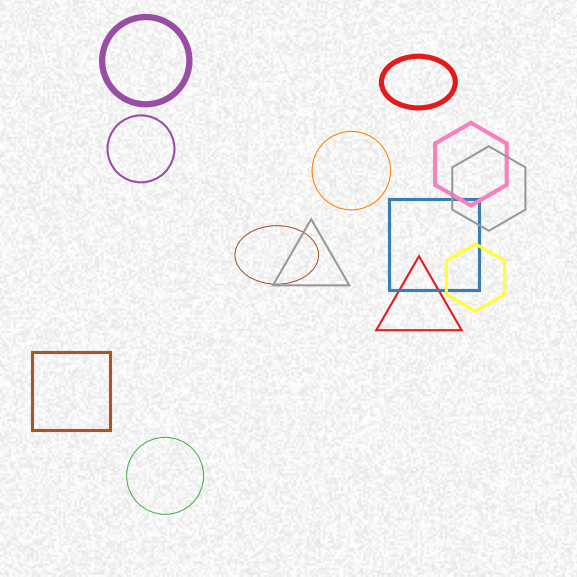[{"shape": "oval", "thickness": 2.5, "radius": 0.32, "center": [0.724, 0.857]}, {"shape": "triangle", "thickness": 1, "radius": 0.43, "center": [0.725, 0.47]}, {"shape": "square", "thickness": 1.5, "radius": 0.39, "center": [0.751, 0.576]}, {"shape": "circle", "thickness": 0.5, "radius": 0.33, "center": [0.286, 0.175]}, {"shape": "circle", "thickness": 3, "radius": 0.38, "center": [0.252, 0.894]}, {"shape": "circle", "thickness": 1, "radius": 0.29, "center": [0.244, 0.741]}, {"shape": "circle", "thickness": 0.5, "radius": 0.34, "center": [0.608, 0.704]}, {"shape": "hexagon", "thickness": 1.5, "radius": 0.29, "center": [0.823, 0.518]}, {"shape": "square", "thickness": 1.5, "radius": 0.34, "center": [0.124, 0.322]}, {"shape": "oval", "thickness": 0.5, "radius": 0.36, "center": [0.479, 0.558]}, {"shape": "hexagon", "thickness": 2, "radius": 0.36, "center": [0.815, 0.715]}, {"shape": "triangle", "thickness": 1, "radius": 0.38, "center": [0.539, 0.543]}, {"shape": "hexagon", "thickness": 1, "radius": 0.37, "center": [0.847, 0.673]}]